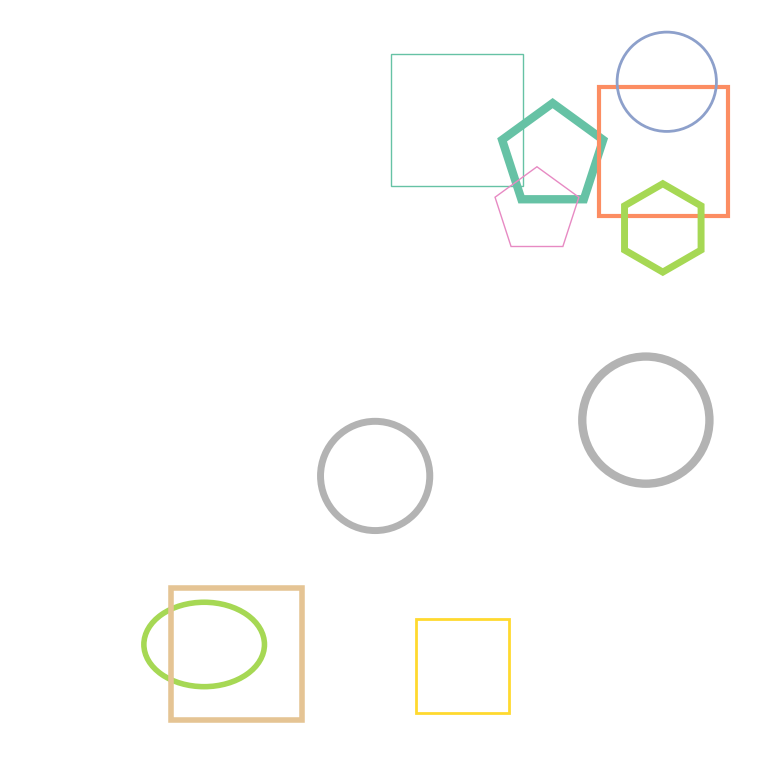[{"shape": "square", "thickness": 0.5, "radius": 0.43, "center": [0.593, 0.844]}, {"shape": "pentagon", "thickness": 3, "radius": 0.35, "center": [0.718, 0.797]}, {"shape": "square", "thickness": 1.5, "radius": 0.42, "center": [0.862, 0.804]}, {"shape": "circle", "thickness": 1, "radius": 0.32, "center": [0.866, 0.894]}, {"shape": "pentagon", "thickness": 0.5, "radius": 0.29, "center": [0.697, 0.726]}, {"shape": "oval", "thickness": 2, "radius": 0.39, "center": [0.265, 0.163]}, {"shape": "hexagon", "thickness": 2.5, "radius": 0.29, "center": [0.861, 0.704]}, {"shape": "square", "thickness": 1, "radius": 0.3, "center": [0.6, 0.135]}, {"shape": "square", "thickness": 2, "radius": 0.43, "center": [0.307, 0.151]}, {"shape": "circle", "thickness": 3, "radius": 0.41, "center": [0.839, 0.454]}, {"shape": "circle", "thickness": 2.5, "radius": 0.35, "center": [0.487, 0.382]}]